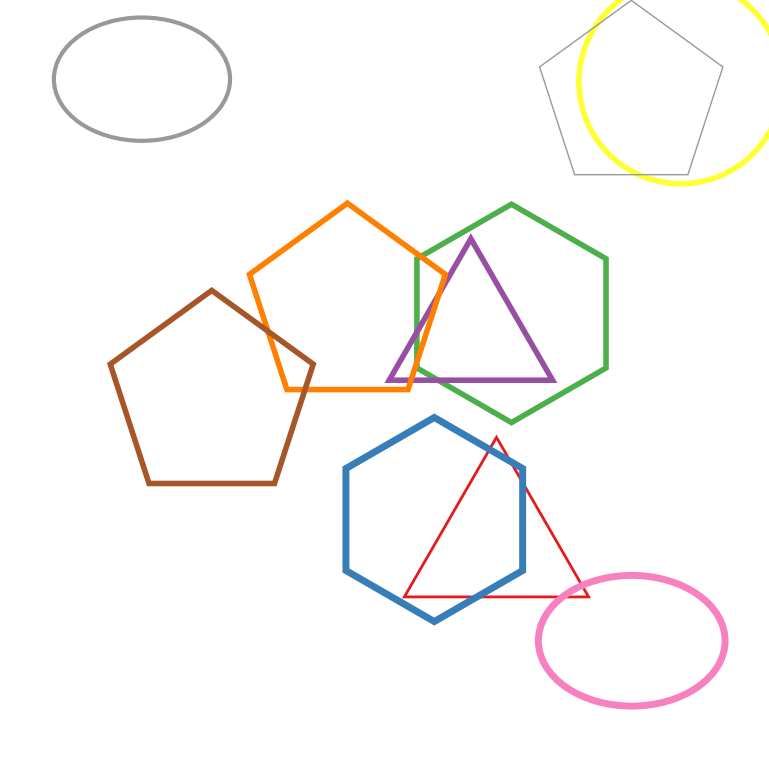[{"shape": "triangle", "thickness": 1, "radius": 0.69, "center": [0.645, 0.294]}, {"shape": "hexagon", "thickness": 2.5, "radius": 0.66, "center": [0.564, 0.325]}, {"shape": "hexagon", "thickness": 2, "radius": 0.71, "center": [0.664, 0.593]}, {"shape": "triangle", "thickness": 2, "radius": 0.61, "center": [0.612, 0.567]}, {"shape": "pentagon", "thickness": 2, "radius": 0.67, "center": [0.451, 0.602]}, {"shape": "circle", "thickness": 2, "radius": 0.66, "center": [0.884, 0.894]}, {"shape": "pentagon", "thickness": 2, "radius": 0.69, "center": [0.275, 0.484]}, {"shape": "oval", "thickness": 2.5, "radius": 0.61, "center": [0.82, 0.168]}, {"shape": "pentagon", "thickness": 0.5, "radius": 0.63, "center": [0.82, 0.874]}, {"shape": "oval", "thickness": 1.5, "radius": 0.57, "center": [0.184, 0.897]}]